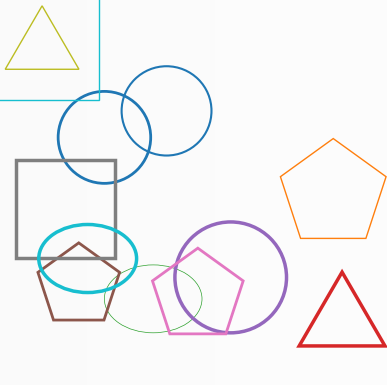[{"shape": "circle", "thickness": 1.5, "radius": 0.58, "center": [0.43, 0.712]}, {"shape": "circle", "thickness": 2, "radius": 0.6, "center": [0.269, 0.643]}, {"shape": "pentagon", "thickness": 1, "radius": 0.72, "center": [0.86, 0.497]}, {"shape": "oval", "thickness": 0.5, "radius": 0.63, "center": [0.395, 0.224]}, {"shape": "triangle", "thickness": 2.5, "radius": 0.64, "center": [0.883, 0.165]}, {"shape": "circle", "thickness": 2.5, "radius": 0.72, "center": [0.595, 0.28]}, {"shape": "pentagon", "thickness": 2, "radius": 0.55, "center": [0.203, 0.258]}, {"shape": "pentagon", "thickness": 2, "radius": 0.62, "center": [0.511, 0.232]}, {"shape": "square", "thickness": 2.5, "radius": 0.64, "center": [0.17, 0.458]}, {"shape": "triangle", "thickness": 1, "radius": 0.55, "center": [0.109, 0.875]}, {"shape": "oval", "thickness": 2.5, "radius": 0.63, "center": [0.226, 0.329]}, {"shape": "square", "thickness": 1, "radius": 0.69, "center": [0.117, 0.877]}]